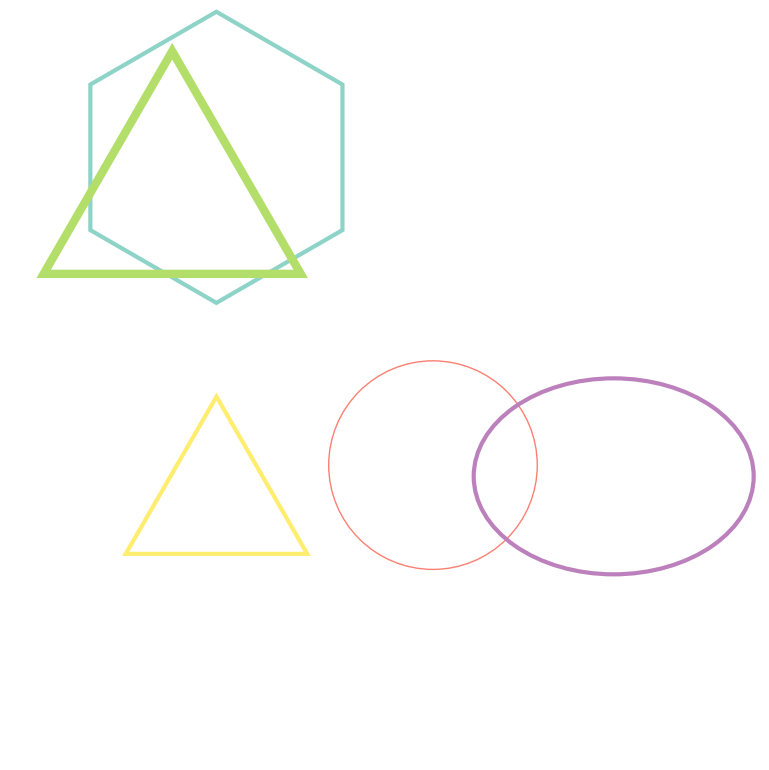[{"shape": "hexagon", "thickness": 1.5, "radius": 0.95, "center": [0.281, 0.796]}, {"shape": "circle", "thickness": 0.5, "radius": 0.68, "center": [0.562, 0.396]}, {"shape": "triangle", "thickness": 3, "radius": 0.96, "center": [0.224, 0.741]}, {"shape": "oval", "thickness": 1.5, "radius": 0.91, "center": [0.797, 0.381]}, {"shape": "triangle", "thickness": 1.5, "radius": 0.68, "center": [0.281, 0.349]}]